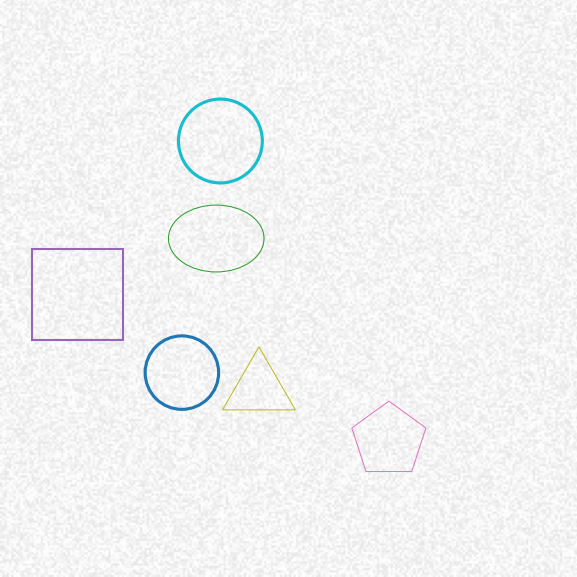[{"shape": "circle", "thickness": 1.5, "radius": 0.32, "center": [0.315, 0.354]}, {"shape": "oval", "thickness": 0.5, "radius": 0.41, "center": [0.374, 0.586]}, {"shape": "square", "thickness": 1, "radius": 0.4, "center": [0.134, 0.49]}, {"shape": "pentagon", "thickness": 0.5, "radius": 0.34, "center": [0.673, 0.237]}, {"shape": "triangle", "thickness": 0.5, "radius": 0.36, "center": [0.448, 0.326]}, {"shape": "circle", "thickness": 1.5, "radius": 0.36, "center": [0.382, 0.755]}]